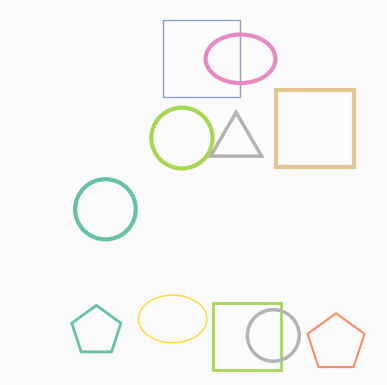[{"shape": "pentagon", "thickness": 2, "radius": 0.33, "center": [0.249, 0.14]}, {"shape": "circle", "thickness": 3, "radius": 0.39, "center": [0.272, 0.456]}, {"shape": "pentagon", "thickness": 1.5, "radius": 0.39, "center": [0.867, 0.109]}, {"shape": "square", "thickness": 1, "radius": 0.5, "center": [0.52, 0.848]}, {"shape": "oval", "thickness": 3, "radius": 0.45, "center": [0.621, 0.847]}, {"shape": "square", "thickness": 2, "radius": 0.44, "center": [0.637, 0.126]}, {"shape": "circle", "thickness": 3, "radius": 0.39, "center": [0.469, 0.641]}, {"shape": "oval", "thickness": 1, "radius": 0.44, "center": [0.446, 0.172]}, {"shape": "square", "thickness": 3, "radius": 0.5, "center": [0.813, 0.667]}, {"shape": "circle", "thickness": 2.5, "radius": 0.33, "center": [0.705, 0.129]}, {"shape": "triangle", "thickness": 2.5, "radius": 0.38, "center": [0.609, 0.632]}]